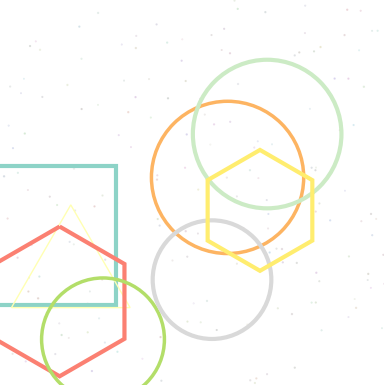[{"shape": "square", "thickness": 3, "radius": 0.91, "center": [0.121, 0.388]}, {"shape": "triangle", "thickness": 1, "radius": 0.89, "center": [0.184, 0.29]}, {"shape": "hexagon", "thickness": 3, "radius": 0.97, "center": [0.155, 0.217]}, {"shape": "circle", "thickness": 2.5, "radius": 0.99, "center": [0.591, 0.539]}, {"shape": "circle", "thickness": 2.5, "radius": 0.8, "center": [0.268, 0.119]}, {"shape": "circle", "thickness": 3, "radius": 0.77, "center": [0.551, 0.274]}, {"shape": "circle", "thickness": 3, "radius": 0.96, "center": [0.694, 0.652]}, {"shape": "hexagon", "thickness": 3, "radius": 0.78, "center": [0.675, 0.454]}]